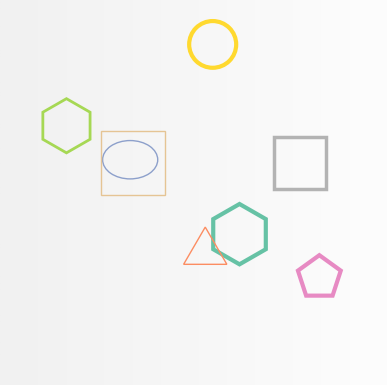[{"shape": "hexagon", "thickness": 3, "radius": 0.39, "center": [0.618, 0.392]}, {"shape": "triangle", "thickness": 1, "radius": 0.32, "center": [0.53, 0.346]}, {"shape": "oval", "thickness": 1, "radius": 0.36, "center": [0.336, 0.585]}, {"shape": "pentagon", "thickness": 3, "radius": 0.29, "center": [0.824, 0.279]}, {"shape": "hexagon", "thickness": 2, "radius": 0.35, "center": [0.172, 0.673]}, {"shape": "circle", "thickness": 3, "radius": 0.3, "center": [0.549, 0.885]}, {"shape": "square", "thickness": 1, "radius": 0.42, "center": [0.343, 0.578]}, {"shape": "square", "thickness": 2.5, "radius": 0.34, "center": [0.773, 0.577]}]